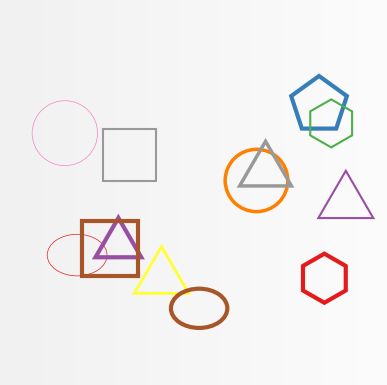[{"shape": "hexagon", "thickness": 3, "radius": 0.32, "center": [0.837, 0.277]}, {"shape": "oval", "thickness": 0.5, "radius": 0.39, "center": [0.199, 0.337]}, {"shape": "pentagon", "thickness": 3, "radius": 0.38, "center": [0.823, 0.727]}, {"shape": "hexagon", "thickness": 1.5, "radius": 0.31, "center": [0.855, 0.68]}, {"shape": "triangle", "thickness": 3, "radius": 0.34, "center": [0.306, 0.366]}, {"shape": "triangle", "thickness": 1.5, "radius": 0.41, "center": [0.892, 0.475]}, {"shape": "circle", "thickness": 2.5, "radius": 0.4, "center": [0.662, 0.531]}, {"shape": "triangle", "thickness": 2, "radius": 0.4, "center": [0.417, 0.279]}, {"shape": "oval", "thickness": 3, "radius": 0.36, "center": [0.514, 0.199]}, {"shape": "square", "thickness": 3, "radius": 0.36, "center": [0.284, 0.354]}, {"shape": "circle", "thickness": 0.5, "radius": 0.42, "center": [0.167, 0.654]}, {"shape": "square", "thickness": 1.5, "radius": 0.34, "center": [0.334, 0.597]}, {"shape": "triangle", "thickness": 2.5, "radius": 0.39, "center": [0.685, 0.556]}]